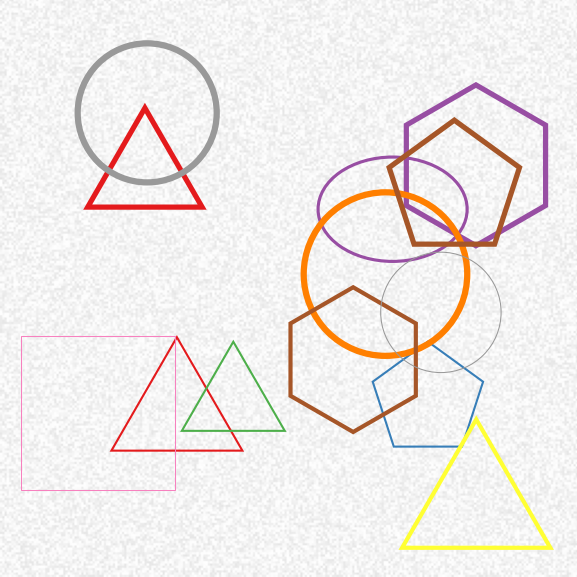[{"shape": "triangle", "thickness": 2.5, "radius": 0.57, "center": [0.251, 0.698]}, {"shape": "triangle", "thickness": 1, "radius": 0.65, "center": [0.306, 0.284]}, {"shape": "pentagon", "thickness": 1, "radius": 0.5, "center": [0.741, 0.307]}, {"shape": "triangle", "thickness": 1, "radius": 0.51, "center": [0.404, 0.305]}, {"shape": "hexagon", "thickness": 2.5, "radius": 0.7, "center": [0.824, 0.713]}, {"shape": "oval", "thickness": 1.5, "radius": 0.65, "center": [0.68, 0.637]}, {"shape": "circle", "thickness": 3, "radius": 0.71, "center": [0.667, 0.525]}, {"shape": "triangle", "thickness": 2, "radius": 0.74, "center": [0.825, 0.125]}, {"shape": "hexagon", "thickness": 2, "radius": 0.63, "center": [0.612, 0.376]}, {"shape": "pentagon", "thickness": 2.5, "radius": 0.59, "center": [0.787, 0.672]}, {"shape": "square", "thickness": 0.5, "radius": 0.67, "center": [0.17, 0.284]}, {"shape": "circle", "thickness": 3, "radius": 0.6, "center": [0.255, 0.804]}, {"shape": "circle", "thickness": 0.5, "radius": 0.52, "center": [0.763, 0.458]}]